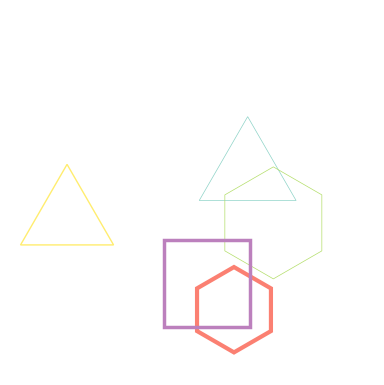[{"shape": "triangle", "thickness": 0.5, "radius": 0.73, "center": [0.643, 0.552]}, {"shape": "hexagon", "thickness": 3, "radius": 0.55, "center": [0.608, 0.196]}, {"shape": "hexagon", "thickness": 0.5, "radius": 0.73, "center": [0.71, 0.421]}, {"shape": "square", "thickness": 2.5, "radius": 0.56, "center": [0.537, 0.263]}, {"shape": "triangle", "thickness": 1, "radius": 0.7, "center": [0.174, 0.434]}]